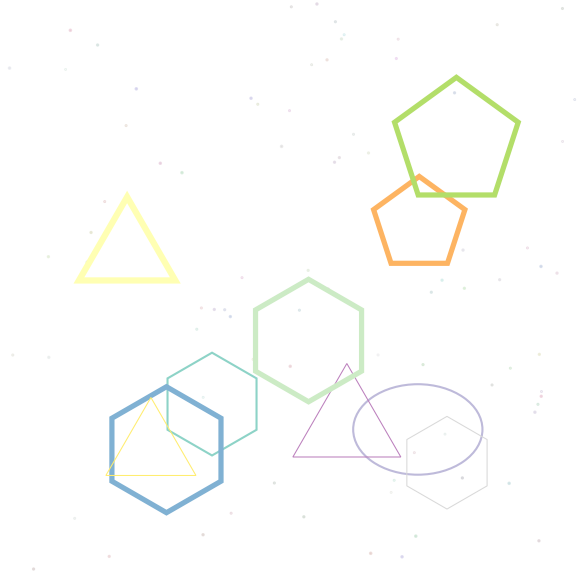[{"shape": "hexagon", "thickness": 1, "radius": 0.44, "center": [0.367, 0.299]}, {"shape": "triangle", "thickness": 3, "radius": 0.48, "center": [0.22, 0.562]}, {"shape": "oval", "thickness": 1, "radius": 0.56, "center": [0.723, 0.255]}, {"shape": "hexagon", "thickness": 2.5, "radius": 0.55, "center": [0.288, 0.22]}, {"shape": "pentagon", "thickness": 2.5, "radius": 0.42, "center": [0.726, 0.61]}, {"shape": "pentagon", "thickness": 2.5, "radius": 0.56, "center": [0.79, 0.753]}, {"shape": "hexagon", "thickness": 0.5, "radius": 0.4, "center": [0.774, 0.198]}, {"shape": "triangle", "thickness": 0.5, "radius": 0.54, "center": [0.601, 0.262]}, {"shape": "hexagon", "thickness": 2.5, "radius": 0.53, "center": [0.534, 0.409]}, {"shape": "triangle", "thickness": 0.5, "radius": 0.45, "center": [0.261, 0.221]}]